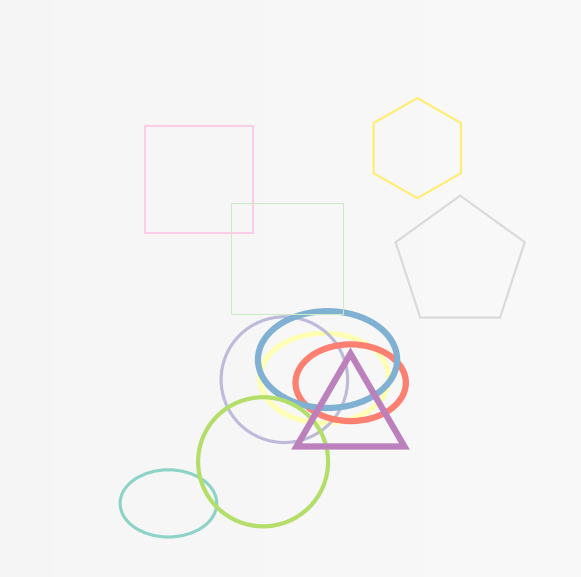[{"shape": "oval", "thickness": 1.5, "radius": 0.42, "center": [0.29, 0.127]}, {"shape": "oval", "thickness": 2.5, "radius": 0.56, "center": [0.558, 0.344]}, {"shape": "circle", "thickness": 1.5, "radius": 0.54, "center": [0.489, 0.342]}, {"shape": "oval", "thickness": 3, "radius": 0.47, "center": [0.603, 0.336]}, {"shape": "oval", "thickness": 3, "radius": 0.6, "center": [0.563, 0.376]}, {"shape": "circle", "thickness": 2, "radius": 0.56, "center": [0.453, 0.2]}, {"shape": "square", "thickness": 1, "radius": 0.46, "center": [0.342, 0.689]}, {"shape": "pentagon", "thickness": 1, "radius": 0.58, "center": [0.792, 0.544]}, {"shape": "triangle", "thickness": 3, "radius": 0.54, "center": [0.603, 0.28]}, {"shape": "square", "thickness": 0.5, "radius": 0.48, "center": [0.493, 0.552]}, {"shape": "hexagon", "thickness": 1, "radius": 0.43, "center": [0.718, 0.743]}]